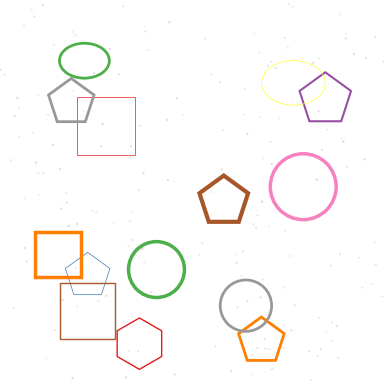[{"shape": "hexagon", "thickness": 1, "radius": 0.33, "center": [0.362, 0.107]}, {"shape": "square", "thickness": 0.5, "radius": 0.38, "center": [0.276, 0.673]}, {"shape": "pentagon", "thickness": 0.5, "radius": 0.3, "center": [0.228, 0.284]}, {"shape": "circle", "thickness": 2.5, "radius": 0.36, "center": [0.406, 0.3]}, {"shape": "oval", "thickness": 2, "radius": 0.32, "center": [0.219, 0.842]}, {"shape": "pentagon", "thickness": 1.5, "radius": 0.35, "center": [0.845, 0.742]}, {"shape": "pentagon", "thickness": 2, "radius": 0.31, "center": [0.679, 0.114]}, {"shape": "square", "thickness": 2.5, "radius": 0.3, "center": [0.15, 0.339]}, {"shape": "oval", "thickness": 0.5, "radius": 0.41, "center": [0.762, 0.785]}, {"shape": "pentagon", "thickness": 3, "radius": 0.33, "center": [0.581, 0.478]}, {"shape": "square", "thickness": 1, "radius": 0.36, "center": [0.227, 0.192]}, {"shape": "circle", "thickness": 2.5, "radius": 0.43, "center": [0.788, 0.515]}, {"shape": "pentagon", "thickness": 2, "radius": 0.31, "center": [0.185, 0.734]}, {"shape": "circle", "thickness": 2, "radius": 0.33, "center": [0.639, 0.206]}]